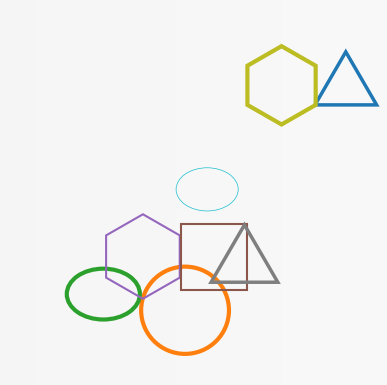[{"shape": "triangle", "thickness": 2.5, "radius": 0.46, "center": [0.892, 0.773]}, {"shape": "circle", "thickness": 3, "radius": 0.57, "center": [0.478, 0.194]}, {"shape": "oval", "thickness": 3, "radius": 0.47, "center": [0.267, 0.236]}, {"shape": "hexagon", "thickness": 1.5, "radius": 0.55, "center": [0.369, 0.334]}, {"shape": "square", "thickness": 1.5, "radius": 0.43, "center": [0.552, 0.333]}, {"shape": "triangle", "thickness": 2.5, "radius": 0.5, "center": [0.631, 0.317]}, {"shape": "hexagon", "thickness": 3, "radius": 0.51, "center": [0.727, 0.778]}, {"shape": "oval", "thickness": 0.5, "radius": 0.4, "center": [0.535, 0.508]}]